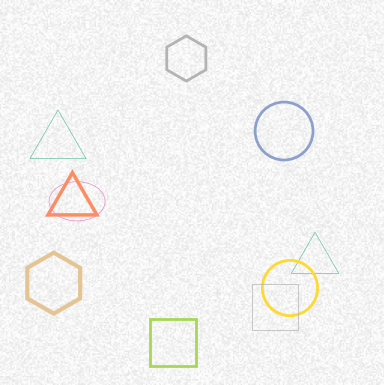[{"shape": "triangle", "thickness": 0.5, "radius": 0.42, "center": [0.151, 0.63]}, {"shape": "triangle", "thickness": 0.5, "radius": 0.36, "center": [0.818, 0.325]}, {"shape": "triangle", "thickness": 2.5, "radius": 0.37, "center": [0.188, 0.478]}, {"shape": "circle", "thickness": 2, "radius": 0.38, "center": [0.738, 0.66]}, {"shape": "oval", "thickness": 0.5, "radius": 0.36, "center": [0.2, 0.477]}, {"shape": "square", "thickness": 2, "radius": 0.3, "center": [0.449, 0.111]}, {"shape": "circle", "thickness": 2, "radius": 0.36, "center": [0.753, 0.252]}, {"shape": "hexagon", "thickness": 3, "radius": 0.4, "center": [0.14, 0.265]}, {"shape": "hexagon", "thickness": 2, "radius": 0.29, "center": [0.484, 0.848]}, {"shape": "square", "thickness": 0.5, "radius": 0.3, "center": [0.715, 0.202]}]